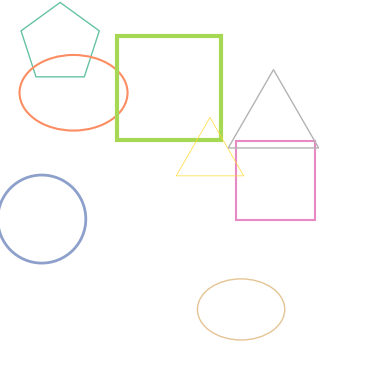[{"shape": "pentagon", "thickness": 1, "radius": 0.53, "center": [0.156, 0.887]}, {"shape": "oval", "thickness": 1.5, "radius": 0.7, "center": [0.191, 0.759]}, {"shape": "circle", "thickness": 2, "radius": 0.57, "center": [0.109, 0.431]}, {"shape": "square", "thickness": 1.5, "radius": 0.51, "center": [0.716, 0.532]}, {"shape": "square", "thickness": 3, "radius": 0.68, "center": [0.439, 0.77]}, {"shape": "triangle", "thickness": 0.5, "radius": 0.51, "center": [0.545, 0.594]}, {"shape": "oval", "thickness": 1, "radius": 0.57, "center": [0.626, 0.196]}, {"shape": "triangle", "thickness": 1, "radius": 0.68, "center": [0.71, 0.683]}]